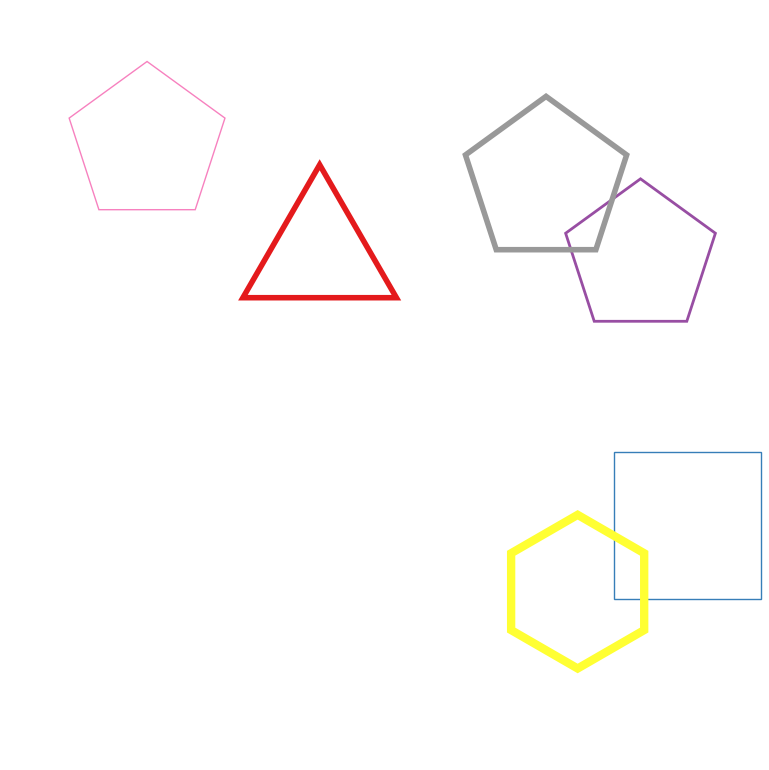[{"shape": "triangle", "thickness": 2, "radius": 0.58, "center": [0.415, 0.671]}, {"shape": "square", "thickness": 0.5, "radius": 0.48, "center": [0.893, 0.318]}, {"shape": "pentagon", "thickness": 1, "radius": 0.51, "center": [0.832, 0.665]}, {"shape": "hexagon", "thickness": 3, "radius": 0.5, "center": [0.75, 0.232]}, {"shape": "pentagon", "thickness": 0.5, "radius": 0.53, "center": [0.191, 0.814]}, {"shape": "pentagon", "thickness": 2, "radius": 0.55, "center": [0.709, 0.765]}]